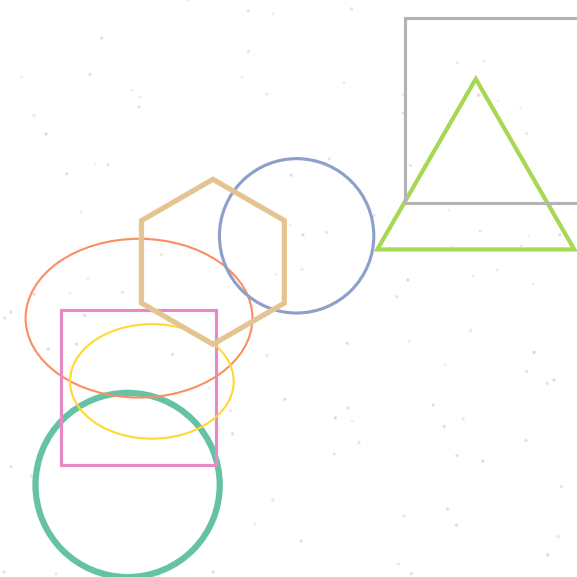[{"shape": "circle", "thickness": 3, "radius": 0.8, "center": [0.221, 0.159]}, {"shape": "oval", "thickness": 1, "radius": 0.98, "center": [0.241, 0.448]}, {"shape": "circle", "thickness": 1.5, "radius": 0.67, "center": [0.514, 0.591]}, {"shape": "square", "thickness": 1.5, "radius": 0.67, "center": [0.24, 0.328]}, {"shape": "triangle", "thickness": 2, "radius": 0.98, "center": [0.824, 0.666]}, {"shape": "oval", "thickness": 1, "radius": 0.71, "center": [0.263, 0.339]}, {"shape": "hexagon", "thickness": 2.5, "radius": 0.71, "center": [0.369, 0.546]}, {"shape": "square", "thickness": 1.5, "radius": 0.8, "center": [0.861, 0.808]}]